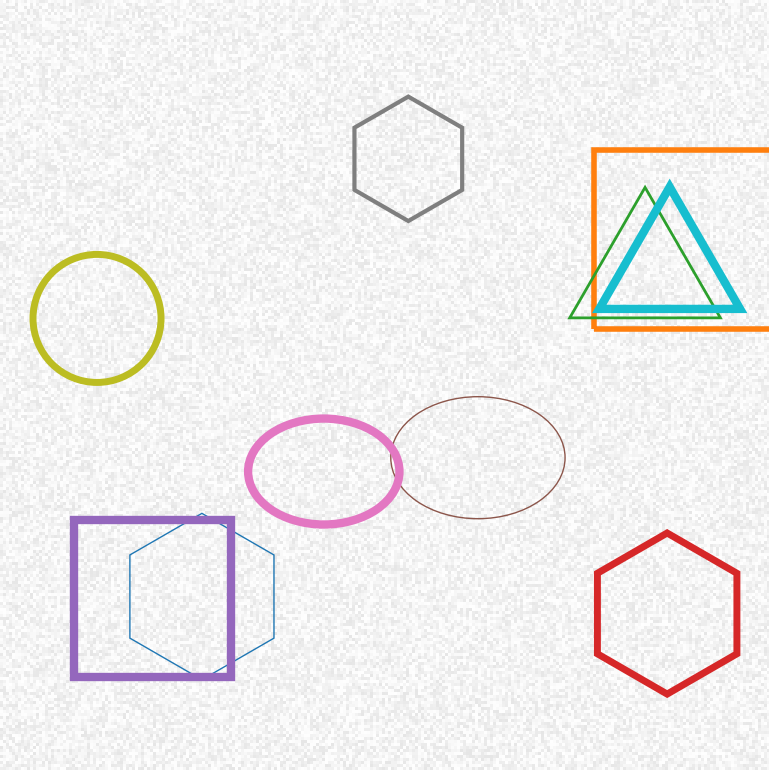[{"shape": "hexagon", "thickness": 0.5, "radius": 0.54, "center": [0.262, 0.225]}, {"shape": "square", "thickness": 2, "radius": 0.58, "center": [0.887, 0.689]}, {"shape": "triangle", "thickness": 1, "radius": 0.56, "center": [0.838, 0.644]}, {"shape": "hexagon", "thickness": 2.5, "radius": 0.52, "center": [0.866, 0.203]}, {"shape": "square", "thickness": 3, "radius": 0.51, "center": [0.199, 0.222]}, {"shape": "oval", "thickness": 0.5, "radius": 0.57, "center": [0.621, 0.406]}, {"shape": "oval", "thickness": 3, "radius": 0.49, "center": [0.42, 0.388]}, {"shape": "hexagon", "thickness": 1.5, "radius": 0.4, "center": [0.53, 0.794]}, {"shape": "circle", "thickness": 2.5, "radius": 0.42, "center": [0.126, 0.586]}, {"shape": "triangle", "thickness": 3, "radius": 0.53, "center": [0.87, 0.652]}]